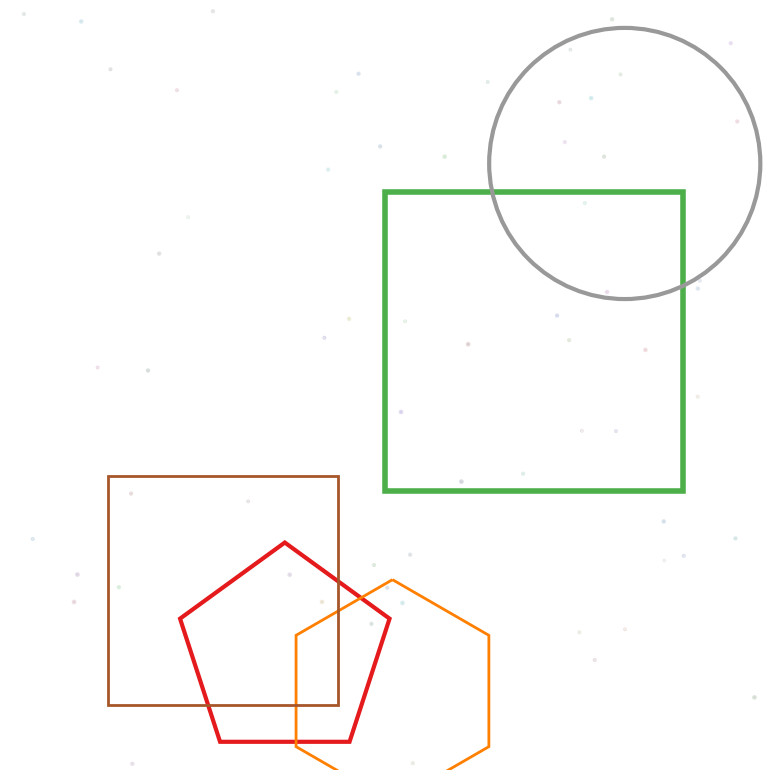[{"shape": "pentagon", "thickness": 1.5, "radius": 0.72, "center": [0.37, 0.152]}, {"shape": "square", "thickness": 2, "radius": 0.97, "center": [0.694, 0.557]}, {"shape": "hexagon", "thickness": 1, "radius": 0.72, "center": [0.51, 0.103]}, {"shape": "square", "thickness": 1, "radius": 0.74, "center": [0.289, 0.233]}, {"shape": "circle", "thickness": 1.5, "radius": 0.88, "center": [0.811, 0.788]}]